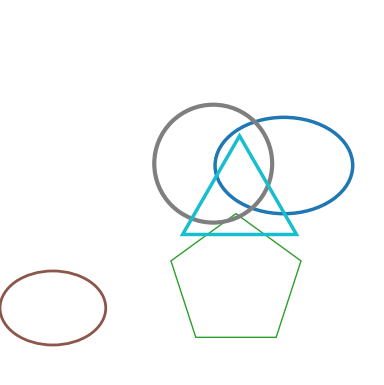[{"shape": "oval", "thickness": 2.5, "radius": 0.89, "center": [0.737, 0.57]}, {"shape": "pentagon", "thickness": 1, "radius": 0.89, "center": [0.613, 0.267]}, {"shape": "oval", "thickness": 2, "radius": 0.69, "center": [0.137, 0.2]}, {"shape": "circle", "thickness": 3, "radius": 0.77, "center": [0.554, 0.575]}, {"shape": "triangle", "thickness": 2.5, "radius": 0.85, "center": [0.622, 0.476]}]